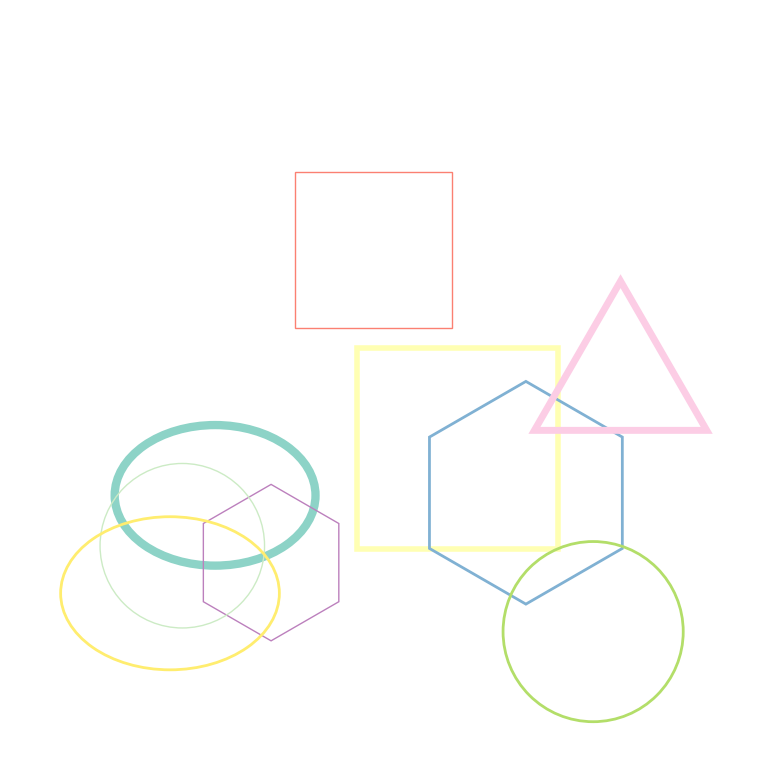[{"shape": "oval", "thickness": 3, "radius": 0.65, "center": [0.279, 0.357]}, {"shape": "square", "thickness": 2, "radius": 0.65, "center": [0.594, 0.418]}, {"shape": "square", "thickness": 0.5, "radius": 0.51, "center": [0.485, 0.675]}, {"shape": "hexagon", "thickness": 1, "radius": 0.72, "center": [0.683, 0.36]}, {"shape": "circle", "thickness": 1, "radius": 0.58, "center": [0.77, 0.18]}, {"shape": "triangle", "thickness": 2.5, "radius": 0.65, "center": [0.806, 0.506]}, {"shape": "hexagon", "thickness": 0.5, "radius": 0.51, "center": [0.352, 0.269]}, {"shape": "circle", "thickness": 0.5, "radius": 0.53, "center": [0.237, 0.291]}, {"shape": "oval", "thickness": 1, "radius": 0.71, "center": [0.221, 0.23]}]